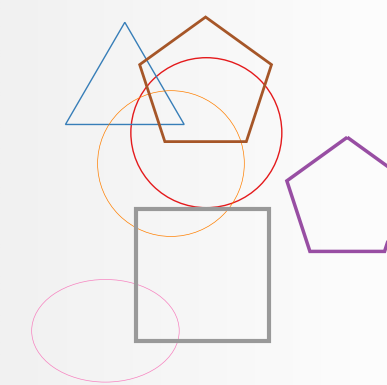[{"shape": "circle", "thickness": 1, "radius": 0.97, "center": [0.532, 0.655]}, {"shape": "triangle", "thickness": 1, "radius": 0.88, "center": [0.322, 0.765]}, {"shape": "pentagon", "thickness": 2.5, "radius": 0.82, "center": [0.896, 0.48]}, {"shape": "circle", "thickness": 0.5, "radius": 0.95, "center": [0.441, 0.575]}, {"shape": "pentagon", "thickness": 2, "radius": 0.89, "center": [0.531, 0.777]}, {"shape": "oval", "thickness": 0.5, "radius": 0.95, "center": [0.272, 0.141]}, {"shape": "square", "thickness": 3, "radius": 0.86, "center": [0.522, 0.286]}]